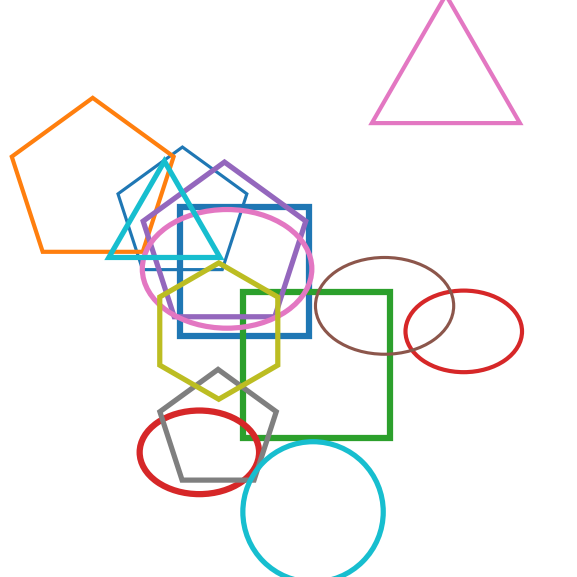[{"shape": "pentagon", "thickness": 1.5, "radius": 0.59, "center": [0.316, 0.627]}, {"shape": "square", "thickness": 3, "radius": 0.56, "center": [0.424, 0.529]}, {"shape": "pentagon", "thickness": 2, "radius": 0.74, "center": [0.161, 0.682]}, {"shape": "square", "thickness": 3, "radius": 0.64, "center": [0.548, 0.367]}, {"shape": "oval", "thickness": 2, "radius": 0.5, "center": [0.803, 0.425]}, {"shape": "oval", "thickness": 3, "radius": 0.52, "center": [0.345, 0.216]}, {"shape": "pentagon", "thickness": 2.5, "radius": 0.74, "center": [0.389, 0.57]}, {"shape": "oval", "thickness": 1.5, "radius": 0.6, "center": [0.666, 0.47]}, {"shape": "oval", "thickness": 2.5, "radius": 0.73, "center": [0.393, 0.534]}, {"shape": "triangle", "thickness": 2, "radius": 0.74, "center": [0.772, 0.86]}, {"shape": "pentagon", "thickness": 2.5, "radius": 0.53, "center": [0.378, 0.253]}, {"shape": "hexagon", "thickness": 2.5, "radius": 0.59, "center": [0.379, 0.426]}, {"shape": "triangle", "thickness": 2.5, "radius": 0.56, "center": [0.285, 0.609]}, {"shape": "circle", "thickness": 2.5, "radius": 0.61, "center": [0.542, 0.113]}]